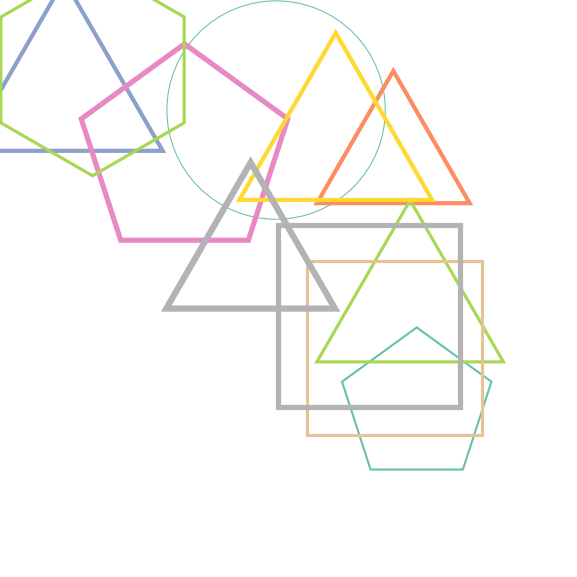[{"shape": "pentagon", "thickness": 1, "radius": 0.68, "center": [0.722, 0.296]}, {"shape": "circle", "thickness": 0.5, "radius": 0.95, "center": [0.478, 0.809]}, {"shape": "triangle", "thickness": 2, "radius": 0.76, "center": [0.681, 0.724]}, {"shape": "triangle", "thickness": 2, "radius": 0.98, "center": [0.111, 0.836]}, {"shape": "pentagon", "thickness": 2.5, "radius": 0.94, "center": [0.32, 0.735]}, {"shape": "triangle", "thickness": 1.5, "radius": 0.93, "center": [0.71, 0.466]}, {"shape": "hexagon", "thickness": 1.5, "radius": 0.92, "center": [0.16, 0.878]}, {"shape": "triangle", "thickness": 2, "radius": 0.96, "center": [0.581, 0.749]}, {"shape": "square", "thickness": 1.5, "radius": 0.75, "center": [0.683, 0.397]}, {"shape": "square", "thickness": 2.5, "radius": 0.79, "center": [0.638, 0.452]}, {"shape": "triangle", "thickness": 3, "radius": 0.84, "center": [0.434, 0.549]}]